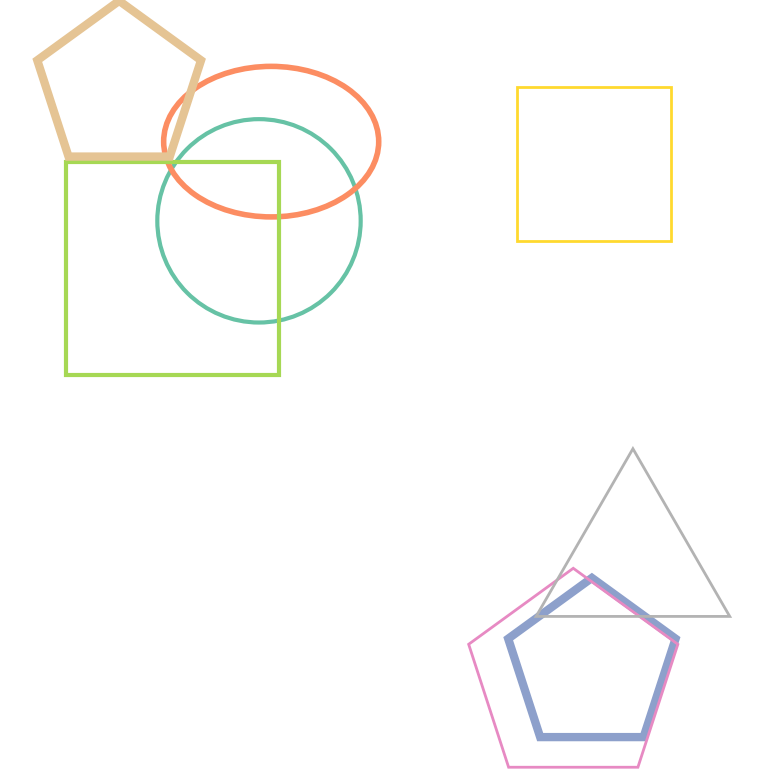[{"shape": "circle", "thickness": 1.5, "radius": 0.66, "center": [0.336, 0.713]}, {"shape": "oval", "thickness": 2, "radius": 0.7, "center": [0.352, 0.816]}, {"shape": "pentagon", "thickness": 3, "radius": 0.57, "center": [0.769, 0.135]}, {"shape": "pentagon", "thickness": 1, "radius": 0.71, "center": [0.744, 0.119]}, {"shape": "square", "thickness": 1.5, "radius": 0.69, "center": [0.224, 0.651]}, {"shape": "square", "thickness": 1, "radius": 0.5, "center": [0.772, 0.788]}, {"shape": "pentagon", "thickness": 3, "radius": 0.56, "center": [0.155, 0.887]}, {"shape": "triangle", "thickness": 1, "radius": 0.73, "center": [0.822, 0.272]}]